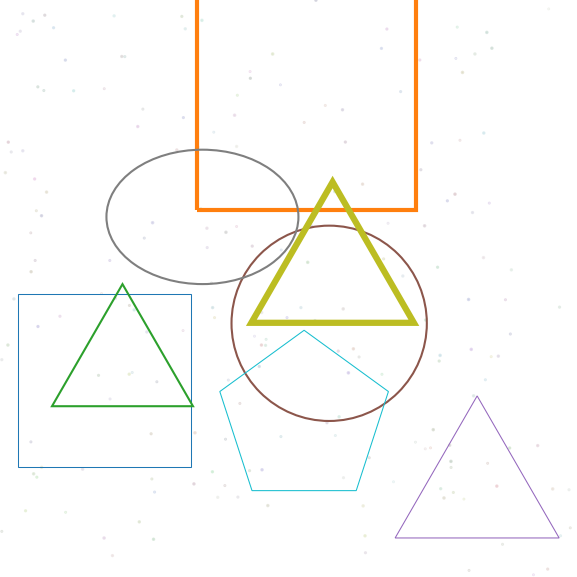[{"shape": "square", "thickness": 0.5, "radius": 0.75, "center": [0.18, 0.34]}, {"shape": "square", "thickness": 2, "radius": 0.95, "center": [0.532, 0.825]}, {"shape": "triangle", "thickness": 1, "radius": 0.7, "center": [0.212, 0.366]}, {"shape": "triangle", "thickness": 0.5, "radius": 0.82, "center": [0.826, 0.15]}, {"shape": "circle", "thickness": 1, "radius": 0.85, "center": [0.57, 0.439]}, {"shape": "oval", "thickness": 1, "radius": 0.83, "center": [0.351, 0.624]}, {"shape": "triangle", "thickness": 3, "radius": 0.81, "center": [0.576, 0.521]}, {"shape": "pentagon", "thickness": 0.5, "radius": 0.77, "center": [0.527, 0.274]}]